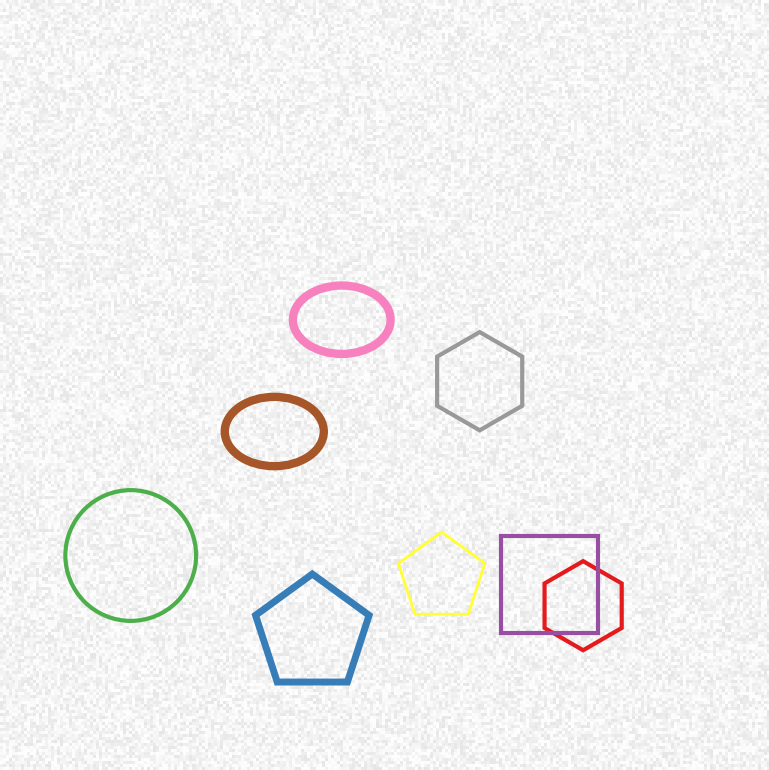[{"shape": "hexagon", "thickness": 1.5, "radius": 0.29, "center": [0.757, 0.213]}, {"shape": "pentagon", "thickness": 2.5, "radius": 0.39, "center": [0.406, 0.177]}, {"shape": "circle", "thickness": 1.5, "radius": 0.42, "center": [0.17, 0.279]}, {"shape": "square", "thickness": 1.5, "radius": 0.31, "center": [0.713, 0.241]}, {"shape": "pentagon", "thickness": 1, "radius": 0.29, "center": [0.574, 0.25]}, {"shape": "oval", "thickness": 3, "radius": 0.32, "center": [0.356, 0.44]}, {"shape": "oval", "thickness": 3, "radius": 0.32, "center": [0.444, 0.585]}, {"shape": "hexagon", "thickness": 1.5, "radius": 0.32, "center": [0.623, 0.505]}]